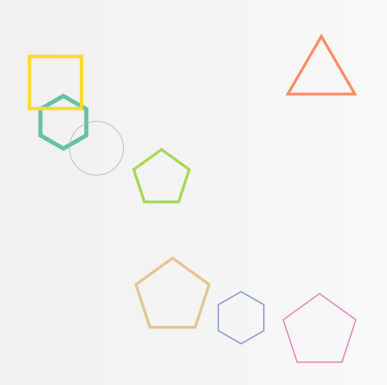[{"shape": "hexagon", "thickness": 3, "radius": 0.34, "center": [0.164, 0.682]}, {"shape": "triangle", "thickness": 2, "radius": 0.5, "center": [0.829, 0.806]}, {"shape": "hexagon", "thickness": 1, "radius": 0.34, "center": [0.622, 0.175]}, {"shape": "pentagon", "thickness": 1, "radius": 0.49, "center": [0.825, 0.139]}, {"shape": "pentagon", "thickness": 2, "radius": 0.38, "center": [0.417, 0.536]}, {"shape": "square", "thickness": 2.5, "radius": 0.34, "center": [0.141, 0.787]}, {"shape": "pentagon", "thickness": 2, "radius": 0.5, "center": [0.445, 0.23]}, {"shape": "circle", "thickness": 0.5, "radius": 0.35, "center": [0.249, 0.615]}]